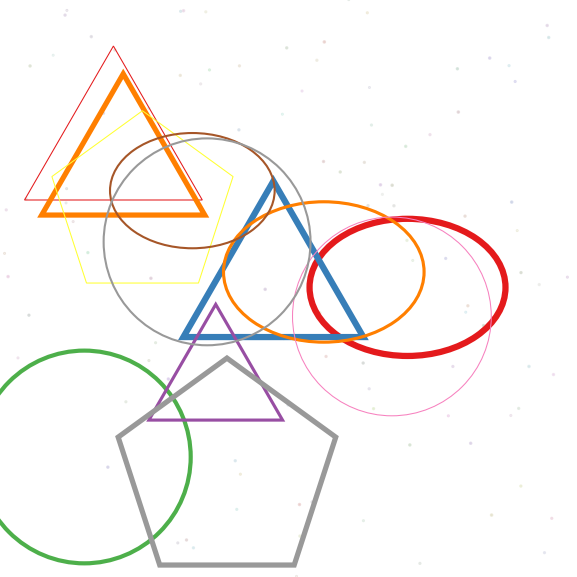[{"shape": "triangle", "thickness": 0.5, "radius": 0.89, "center": [0.196, 0.742]}, {"shape": "oval", "thickness": 3, "radius": 0.85, "center": [0.706, 0.502]}, {"shape": "triangle", "thickness": 3, "radius": 0.9, "center": [0.473, 0.505]}, {"shape": "circle", "thickness": 2, "radius": 0.92, "center": [0.146, 0.208]}, {"shape": "triangle", "thickness": 1.5, "radius": 0.67, "center": [0.374, 0.339]}, {"shape": "triangle", "thickness": 2.5, "radius": 0.82, "center": [0.213, 0.708]}, {"shape": "oval", "thickness": 1.5, "radius": 0.87, "center": [0.561, 0.528]}, {"shape": "pentagon", "thickness": 0.5, "radius": 0.82, "center": [0.247, 0.642]}, {"shape": "oval", "thickness": 1, "radius": 0.71, "center": [0.333, 0.669]}, {"shape": "circle", "thickness": 0.5, "radius": 0.86, "center": [0.679, 0.451]}, {"shape": "pentagon", "thickness": 2.5, "radius": 0.99, "center": [0.393, 0.181]}, {"shape": "circle", "thickness": 1, "radius": 0.9, "center": [0.359, 0.58]}]